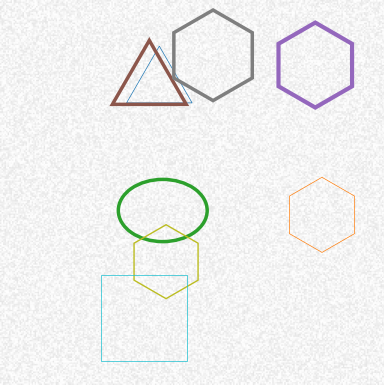[{"shape": "triangle", "thickness": 0.5, "radius": 0.49, "center": [0.414, 0.782]}, {"shape": "hexagon", "thickness": 0.5, "radius": 0.49, "center": [0.836, 0.442]}, {"shape": "oval", "thickness": 2.5, "radius": 0.58, "center": [0.423, 0.453]}, {"shape": "hexagon", "thickness": 3, "radius": 0.55, "center": [0.819, 0.831]}, {"shape": "triangle", "thickness": 2.5, "radius": 0.55, "center": [0.388, 0.784]}, {"shape": "hexagon", "thickness": 2.5, "radius": 0.59, "center": [0.553, 0.856]}, {"shape": "hexagon", "thickness": 1, "radius": 0.48, "center": [0.431, 0.32]}, {"shape": "square", "thickness": 0.5, "radius": 0.55, "center": [0.374, 0.174]}]